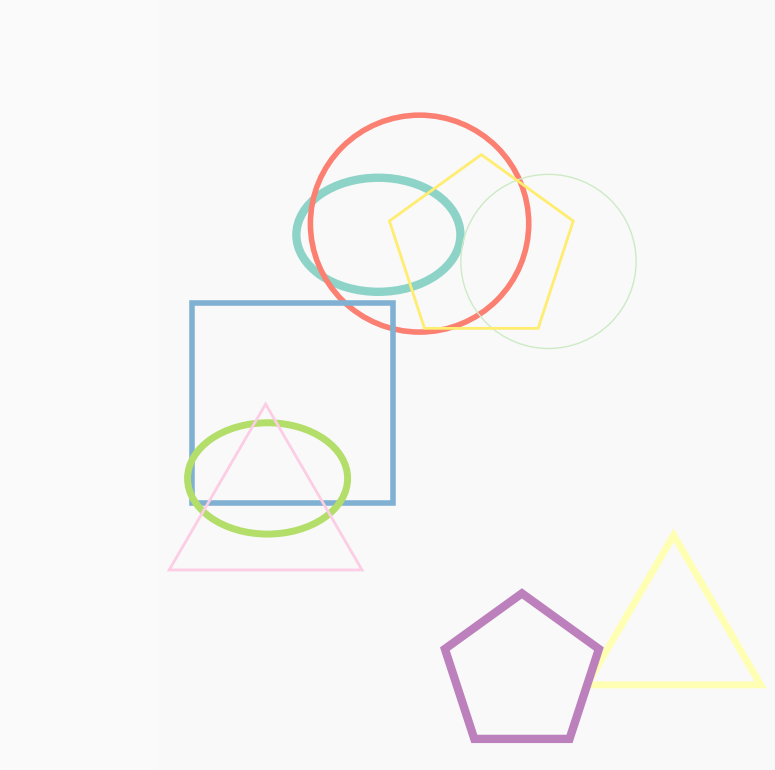[{"shape": "oval", "thickness": 3, "radius": 0.53, "center": [0.488, 0.695]}, {"shape": "triangle", "thickness": 2.5, "radius": 0.65, "center": [0.869, 0.175]}, {"shape": "circle", "thickness": 2, "radius": 0.7, "center": [0.541, 0.71]}, {"shape": "square", "thickness": 2, "radius": 0.65, "center": [0.377, 0.476]}, {"shape": "oval", "thickness": 2.5, "radius": 0.52, "center": [0.345, 0.379]}, {"shape": "triangle", "thickness": 1, "radius": 0.72, "center": [0.343, 0.332]}, {"shape": "pentagon", "thickness": 3, "radius": 0.52, "center": [0.673, 0.125]}, {"shape": "circle", "thickness": 0.5, "radius": 0.57, "center": [0.708, 0.66]}, {"shape": "pentagon", "thickness": 1, "radius": 0.62, "center": [0.621, 0.674]}]